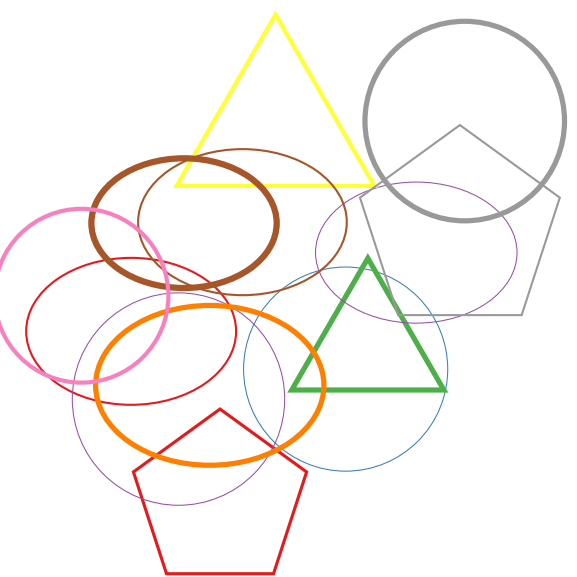[{"shape": "pentagon", "thickness": 1.5, "radius": 0.79, "center": [0.381, 0.133]}, {"shape": "oval", "thickness": 1, "radius": 0.91, "center": [0.227, 0.425]}, {"shape": "circle", "thickness": 0.5, "radius": 0.88, "center": [0.599, 0.36]}, {"shape": "triangle", "thickness": 2.5, "radius": 0.76, "center": [0.637, 0.4]}, {"shape": "oval", "thickness": 0.5, "radius": 0.87, "center": [0.721, 0.562]}, {"shape": "circle", "thickness": 0.5, "radius": 0.92, "center": [0.309, 0.308]}, {"shape": "oval", "thickness": 2.5, "radius": 0.99, "center": [0.363, 0.332]}, {"shape": "triangle", "thickness": 2, "radius": 0.99, "center": [0.477, 0.776]}, {"shape": "oval", "thickness": 1, "radius": 0.9, "center": [0.42, 0.614]}, {"shape": "oval", "thickness": 3, "radius": 0.8, "center": [0.319, 0.613]}, {"shape": "circle", "thickness": 2, "radius": 0.75, "center": [0.141, 0.487]}, {"shape": "pentagon", "thickness": 1, "radius": 0.91, "center": [0.796, 0.601]}, {"shape": "circle", "thickness": 2.5, "radius": 0.86, "center": [0.805, 0.79]}]